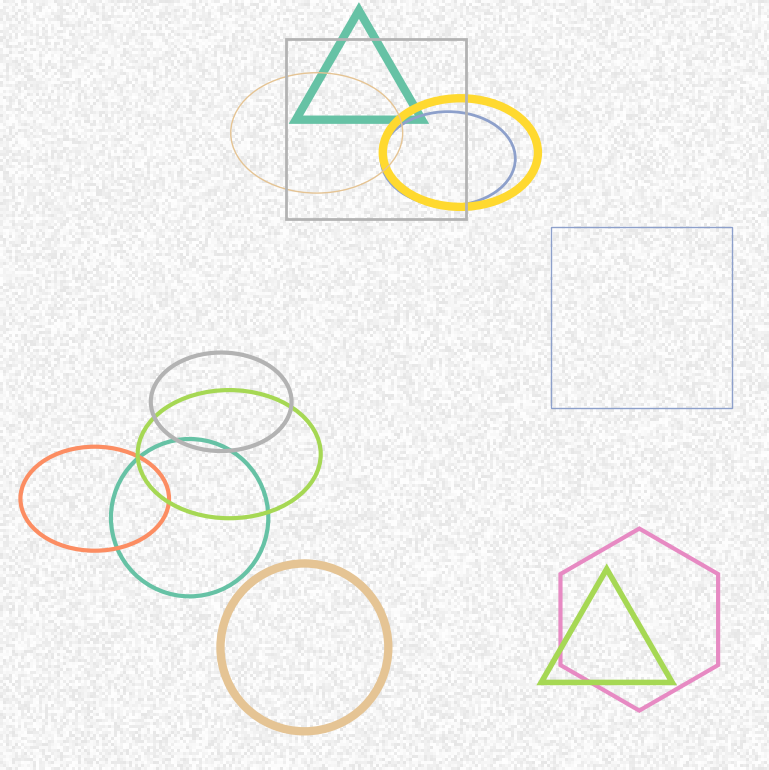[{"shape": "triangle", "thickness": 3, "radius": 0.47, "center": [0.466, 0.892]}, {"shape": "circle", "thickness": 1.5, "radius": 0.51, "center": [0.246, 0.328]}, {"shape": "oval", "thickness": 1.5, "radius": 0.48, "center": [0.123, 0.352]}, {"shape": "square", "thickness": 0.5, "radius": 0.59, "center": [0.833, 0.587]}, {"shape": "oval", "thickness": 1, "radius": 0.44, "center": [0.582, 0.794]}, {"shape": "hexagon", "thickness": 1.5, "radius": 0.59, "center": [0.83, 0.195]}, {"shape": "oval", "thickness": 1.5, "radius": 0.59, "center": [0.298, 0.41]}, {"shape": "triangle", "thickness": 2, "radius": 0.49, "center": [0.788, 0.163]}, {"shape": "oval", "thickness": 3, "radius": 0.5, "center": [0.598, 0.802]}, {"shape": "oval", "thickness": 0.5, "radius": 0.56, "center": [0.411, 0.827]}, {"shape": "circle", "thickness": 3, "radius": 0.54, "center": [0.395, 0.159]}, {"shape": "square", "thickness": 1, "radius": 0.58, "center": [0.488, 0.833]}, {"shape": "oval", "thickness": 1.5, "radius": 0.46, "center": [0.287, 0.478]}]